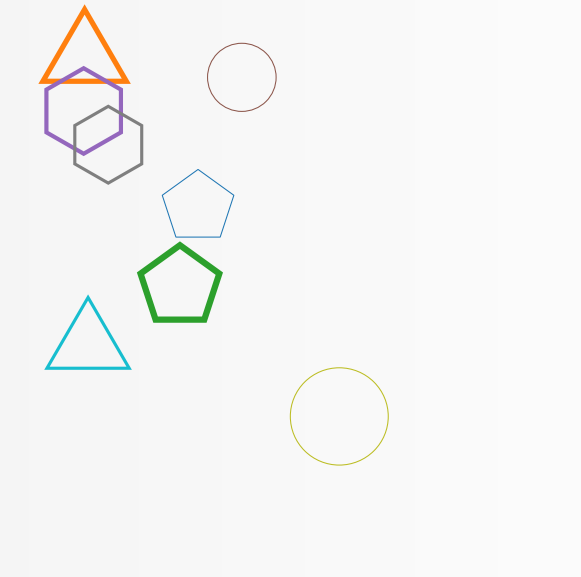[{"shape": "pentagon", "thickness": 0.5, "radius": 0.32, "center": [0.341, 0.641]}, {"shape": "triangle", "thickness": 2.5, "radius": 0.41, "center": [0.146, 0.9]}, {"shape": "pentagon", "thickness": 3, "radius": 0.36, "center": [0.31, 0.503]}, {"shape": "hexagon", "thickness": 2, "radius": 0.37, "center": [0.144, 0.807]}, {"shape": "circle", "thickness": 0.5, "radius": 0.29, "center": [0.416, 0.865]}, {"shape": "hexagon", "thickness": 1.5, "radius": 0.33, "center": [0.186, 0.749]}, {"shape": "circle", "thickness": 0.5, "radius": 0.42, "center": [0.584, 0.278]}, {"shape": "triangle", "thickness": 1.5, "radius": 0.41, "center": [0.152, 0.402]}]